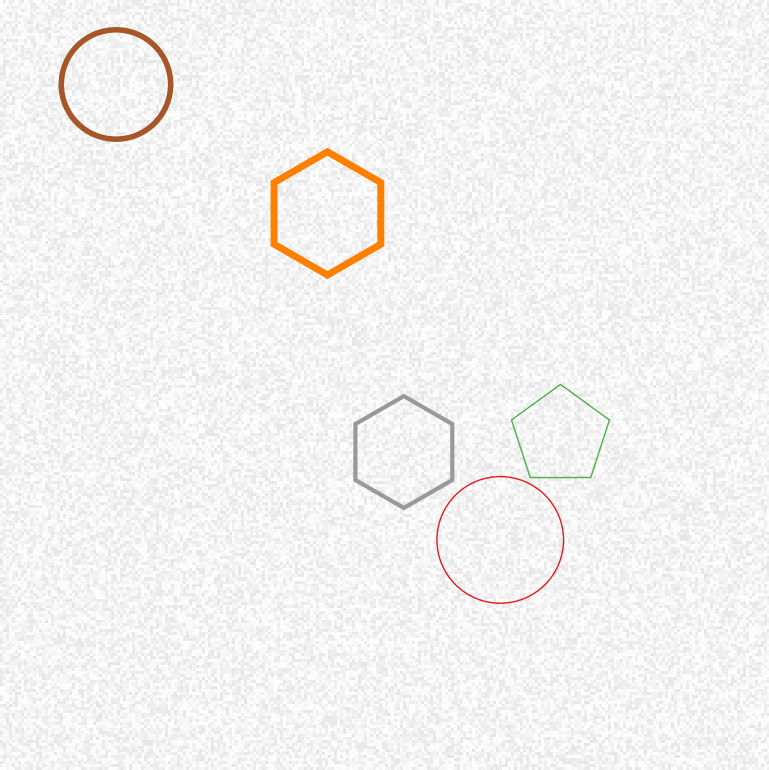[{"shape": "circle", "thickness": 0.5, "radius": 0.41, "center": [0.65, 0.299]}, {"shape": "pentagon", "thickness": 0.5, "radius": 0.33, "center": [0.728, 0.434]}, {"shape": "hexagon", "thickness": 2.5, "radius": 0.4, "center": [0.425, 0.723]}, {"shape": "circle", "thickness": 2, "radius": 0.36, "center": [0.151, 0.89]}, {"shape": "hexagon", "thickness": 1.5, "radius": 0.36, "center": [0.524, 0.413]}]